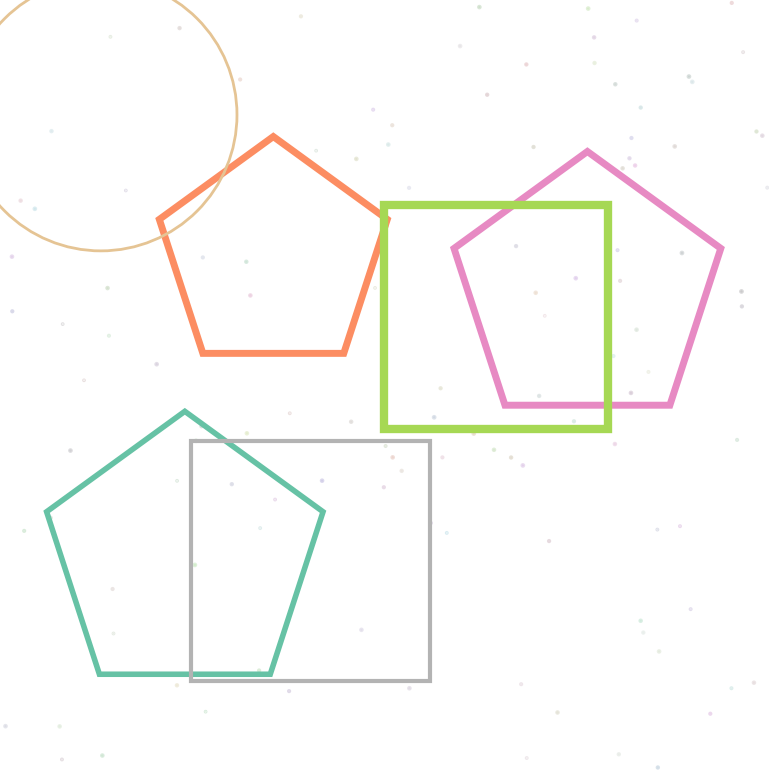[{"shape": "pentagon", "thickness": 2, "radius": 0.94, "center": [0.24, 0.277]}, {"shape": "pentagon", "thickness": 2.5, "radius": 0.78, "center": [0.355, 0.667]}, {"shape": "pentagon", "thickness": 2.5, "radius": 0.91, "center": [0.763, 0.621]}, {"shape": "square", "thickness": 3, "radius": 0.73, "center": [0.644, 0.589]}, {"shape": "circle", "thickness": 1, "radius": 0.88, "center": [0.131, 0.851]}, {"shape": "square", "thickness": 1.5, "radius": 0.78, "center": [0.403, 0.271]}]